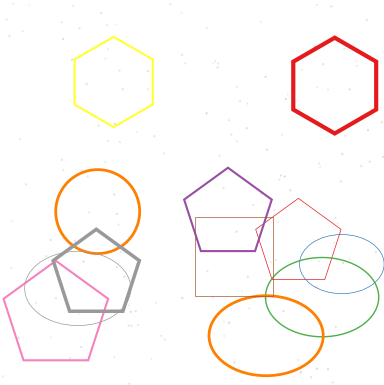[{"shape": "pentagon", "thickness": 0.5, "radius": 0.58, "center": [0.775, 0.368]}, {"shape": "hexagon", "thickness": 3, "radius": 0.62, "center": [0.869, 0.778]}, {"shape": "oval", "thickness": 0.5, "radius": 0.55, "center": [0.888, 0.314]}, {"shape": "oval", "thickness": 1, "radius": 0.74, "center": [0.837, 0.228]}, {"shape": "pentagon", "thickness": 1.5, "radius": 0.6, "center": [0.592, 0.445]}, {"shape": "oval", "thickness": 2, "radius": 0.74, "center": [0.691, 0.128]}, {"shape": "circle", "thickness": 2, "radius": 0.55, "center": [0.254, 0.45]}, {"shape": "hexagon", "thickness": 1.5, "radius": 0.59, "center": [0.295, 0.787]}, {"shape": "square", "thickness": 0.5, "radius": 0.51, "center": [0.608, 0.334]}, {"shape": "pentagon", "thickness": 1.5, "radius": 0.71, "center": [0.145, 0.18]}, {"shape": "pentagon", "thickness": 2.5, "radius": 0.59, "center": [0.25, 0.287]}, {"shape": "oval", "thickness": 0.5, "radius": 0.69, "center": [0.202, 0.251]}]